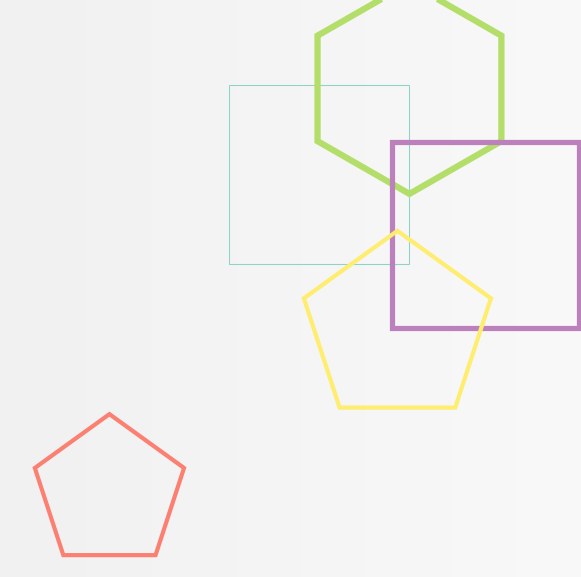[{"shape": "square", "thickness": 0.5, "radius": 0.77, "center": [0.549, 0.697]}, {"shape": "pentagon", "thickness": 2, "radius": 0.67, "center": [0.188, 0.147]}, {"shape": "hexagon", "thickness": 3, "radius": 0.91, "center": [0.704, 0.846]}, {"shape": "square", "thickness": 2.5, "radius": 0.81, "center": [0.836, 0.592]}, {"shape": "pentagon", "thickness": 2, "radius": 0.85, "center": [0.684, 0.43]}]